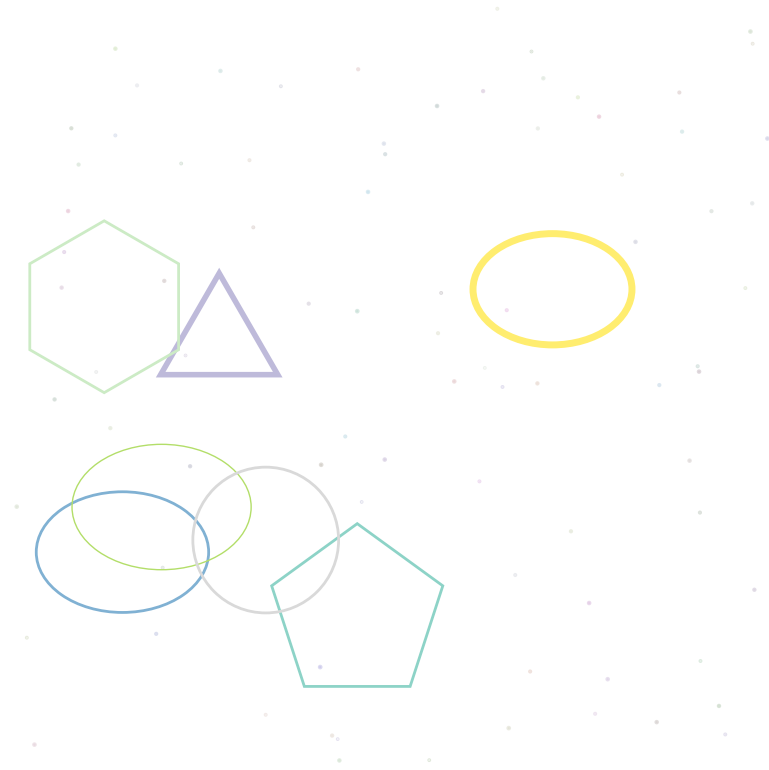[{"shape": "pentagon", "thickness": 1, "radius": 0.58, "center": [0.464, 0.203]}, {"shape": "triangle", "thickness": 2, "radius": 0.44, "center": [0.285, 0.557]}, {"shape": "oval", "thickness": 1, "radius": 0.56, "center": [0.159, 0.283]}, {"shape": "oval", "thickness": 0.5, "radius": 0.58, "center": [0.21, 0.342]}, {"shape": "circle", "thickness": 1, "radius": 0.47, "center": [0.345, 0.299]}, {"shape": "hexagon", "thickness": 1, "radius": 0.56, "center": [0.135, 0.602]}, {"shape": "oval", "thickness": 2.5, "radius": 0.52, "center": [0.718, 0.624]}]